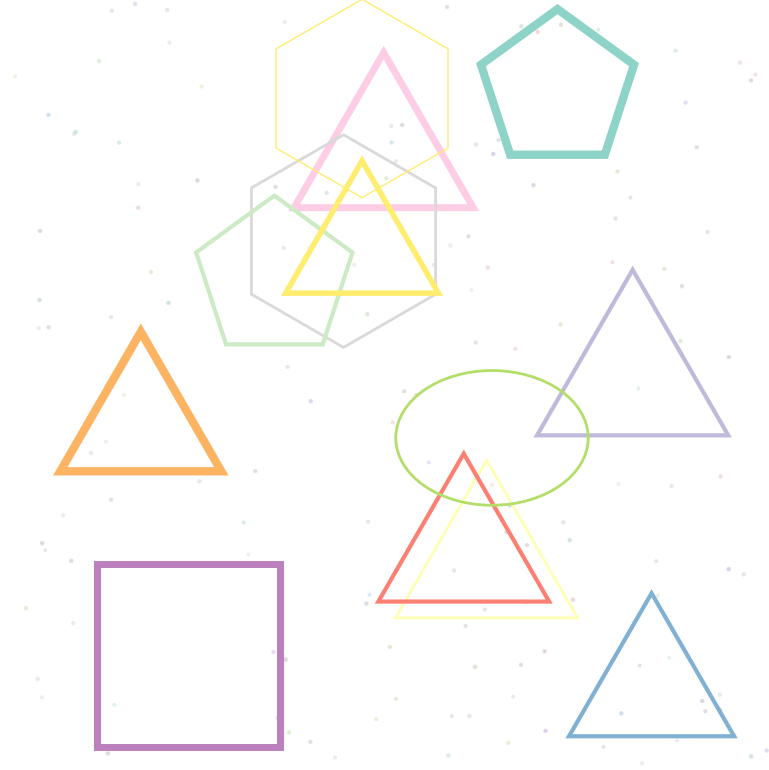[{"shape": "pentagon", "thickness": 3, "radius": 0.52, "center": [0.724, 0.884]}, {"shape": "triangle", "thickness": 1, "radius": 0.68, "center": [0.632, 0.266]}, {"shape": "triangle", "thickness": 1.5, "radius": 0.72, "center": [0.822, 0.506]}, {"shape": "triangle", "thickness": 1.5, "radius": 0.64, "center": [0.602, 0.283]}, {"shape": "triangle", "thickness": 1.5, "radius": 0.62, "center": [0.846, 0.106]}, {"shape": "triangle", "thickness": 3, "radius": 0.6, "center": [0.183, 0.448]}, {"shape": "oval", "thickness": 1, "radius": 0.62, "center": [0.639, 0.431]}, {"shape": "triangle", "thickness": 2.5, "radius": 0.67, "center": [0.498, 0.797]}, {"shape": "hexagon", "thickness": 1, "radius": 0.69, "center": [0.446, 0.687]}, {"shape": "square", "thickness": 2.5, "radius": 0.59, "center": [0.244, 0.148]}, {"shape": "pentagon", "thickness": 1.5, "radius": 0.53, "center": [0.356, 0.639]}, {"shape": "hexagon", "thickness": 0.5, "radius": 0.64, "center": [0.47, 0.872]}, {"shape": "triangle", "thickness": 2, "radius": 0.57, "center": [0.47, 0.677]}]